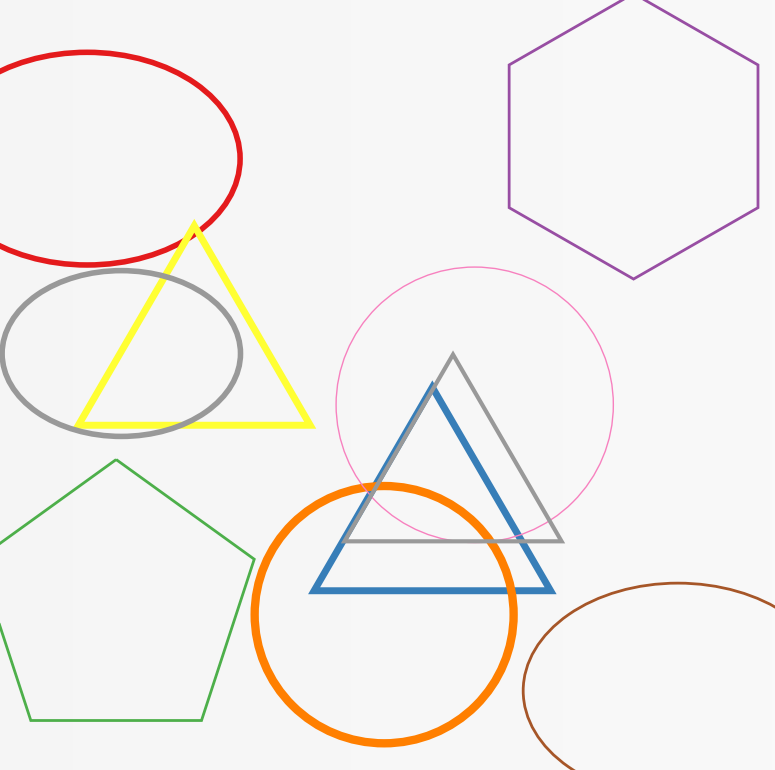[{"shape": "oval", "thickness": 2, "radius": 0.99, "center": [0.113, 0.794]}, {"shape": "triangle", "thickness": 2.5, "radius": 0.88, "center": [0.558, 0.321]}, {"shape": "pentagon", "thickness": 1, "radius": 0.94, "center": [0.15, 0.216]}, {"shape": "hexagon", "thickness": 1, "radius": 0.93, "center": [0.818, 0.823]}, {"shape": "circle", "thickness": 3, "radius": 0.84, "center": [0.496, 0.202]}, {"shape": "triangle", "thickness": 2.5, "radius": 0.86, "center": [0.251, 0.534]}, {"shape": "oval", "thickness": 1, "radius": 1.0, "center": [0.875, 0.103]}, {"shape": "circle", "thickness": 0.5, "radius": 0.89, "center": [0.613, 0.474]}, {"shape": "triangle", "thickness": 1.5, "radius": 0.81, "center": [0.585, 0.378]}, {"shape": "oval", "thickness": 2, "radius": 0.77, "center": [0.157, 0.541]}]